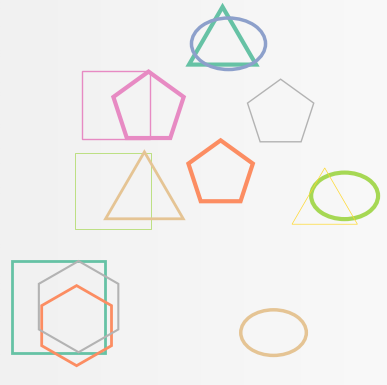[{"shape": "square", "thickness": 2, "radius": 0.6, "center": [0.152, 0.203]}, {"shape": "triangle", "thickness": 3, "radius": 0.5, "center": [0.574, 0.882]}, {"shape": "hexagon", "thickness": 2, "radius": 0.52, "center": [0.198, 0.154]}, {"shape": "pentagon", "thickness": 3, "radius": 0.44, "center": [0.569, 0.548]}, {"shape": "oval", "thickness": 2.5, "radius": 0.48, "center": [0.59, 0.886]}, {"shape": "square", "thickness": 1, "radius": 0.44, "center": [0.299, 0.728]}, {"shape": "pentagon", "thickness": 3, "radius": 0.48, "center": [0.383, 0.719]}, {"shape": "square", "thickness": 0.5, "radius": 0.49, "center": [0.292, 0.504]}, {"shape": "oval", "thickness": 3, "radius": 0.43, "center": [0.889, 0.491]}, {"shape": "triangle", "thickness": 0.5, "radius": 0.49, "center": [0.838, 0.466]}, {"shape": "oval", "thickness": 2.5, "radius": 0.42, "center": [0.706, 0.136]}, {"shape": "triangle", "thickness": 2, "radius": 0.58, "center": [0.373, 0.49]}, {"shape": "hexagon", "thickness": 1.5, "radius": 0.59, "center": [0.203, 0.204]}, {"shape": "pentagon", "thickness": 1, "radius": 0.45, "center": [0.724, 0.704]}]